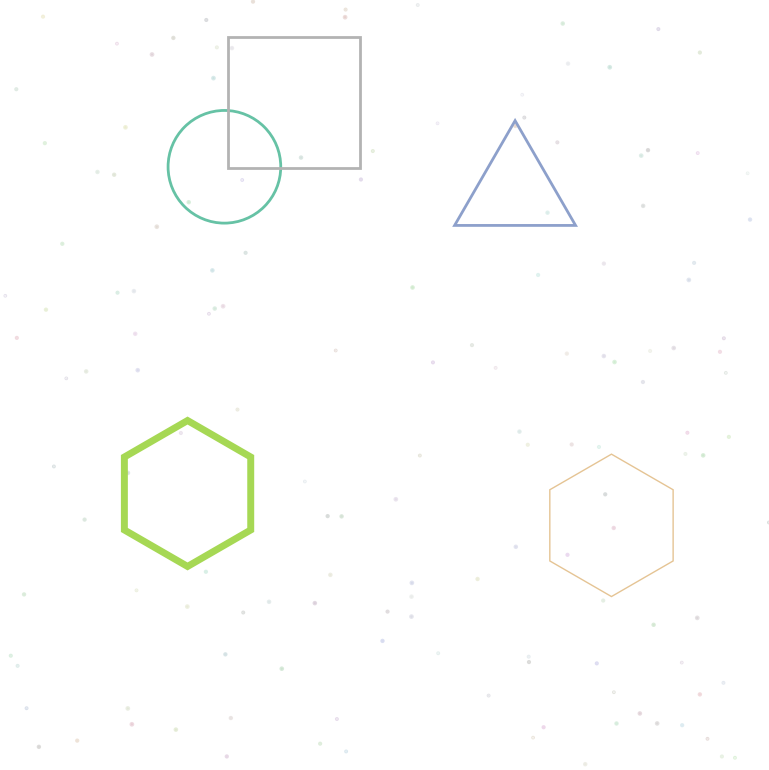[{"shape": "circle", "thickness": 1, "radius": 0.37, "center": [0.291, 0.783]}, {"shape": "triangle", "thickness": 1, "radius": 0.45, "center": [0.669, 0.753]}, {"shape": "hexagon", "thickness": 2.5, "radius": 0.47, "center": [0.244, 0.359]}, {"shape": "hexagon", "thickness": 0.5, "radius": 0.46, "center": [0.794, 0.318]}, {"shape": "square", "thickness": 1, "radius": 0.43, "center": [0.382, 0.867]}]